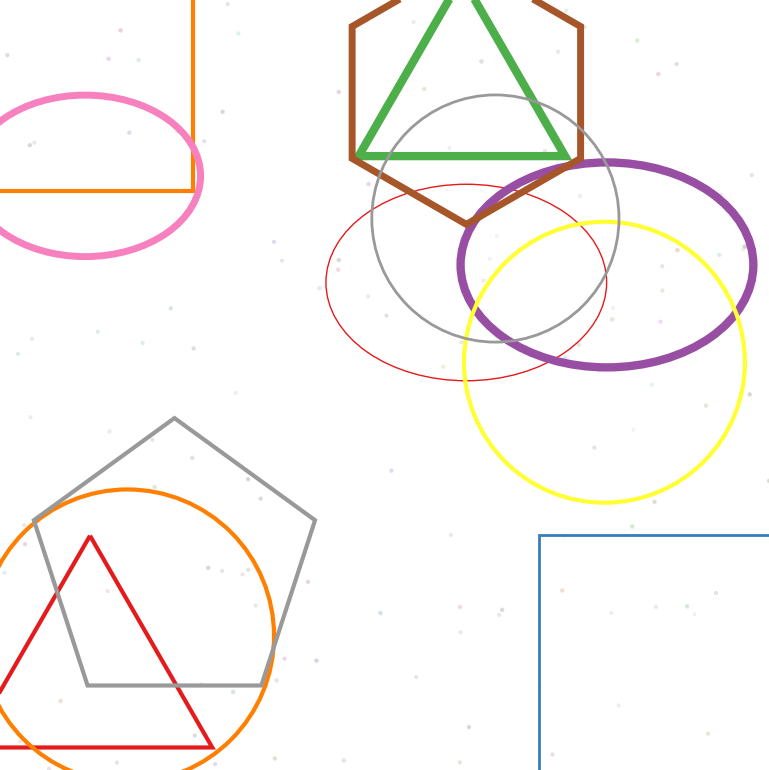[{"shape": "triangle", "thickness": 1.5, "radius": 0.92, "center": [0.117, 0.121]}, {"shape": "oval", "thickness": 0.5, "radius": 0.91, "center": [0.606, 0.633]}, {"shape": "square", "thickness": 1, "radius": 0.97, "center": [0.894, 0.111]}, {"shape": "triangle", "thickness": 3, "radius": 0.77, "center": [0.6, 0.875]}, {"shape": "oval", "thickness": 3, "radius": 0.95, "center": [0.788, 0.656]}, {"shape": "circle", "thickness": 1.5, "radius": 0.95, "center": [0.166, 0.174]}, {"shape": "square", "thickness": 1.5, "radius": 0.73, "center": [0.105, 0.898]}, {"shape": "circle", "thickness": 1.5, "radius": 0.91, "center": [0.785, 0.53]}, {"shape": "hexagon", "thickness": 2.5, "radius": 0.86, "center": [0.606, 0.88]}, {"shape": "oval", "thickness": 2.5, "radius": 0.75, "center": [0.111, 0.772]}, {"shape": "circle", "thickness": 1, "radius": 0.8, "center": [0.643, 0.716]}, {"shape": "pentagon", "thickness": 1.5, "radius": 0.96, "center": [0.227, 0.265]}]